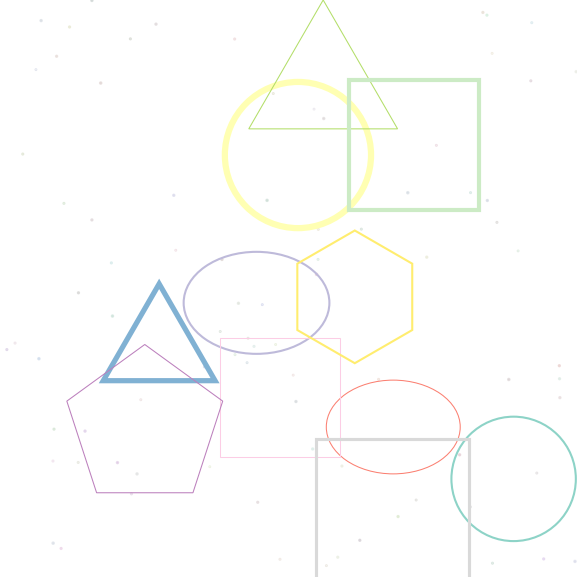[{"shape": "circle", "thickness": 1, "radius": 0.54, "center": [0.889, 0.17]}, {"shape": "circle", "thickness": 3, "radius": 0.63, "center": [0.516, 0.731]}, {"shape": "oval", "thickness": 1, "radius": 0.63, "center": [0.444, 0.475]}, {"shape": "oval", "thickness": 0.5, "radius": 0.58, "center": [0.681, 0.26]}, {"shape": "triangle", "thickness": 2.5, "radius": 0.56, "center": [0.276, 0.396]}, {"shape": "triangle", "thickness": 0.5, "radius": 0.74, "center": [0.56, 0.85]}, {"shape": "square", "thickness": 0.5, "radius": 0.52, "center": [0.485, 0.311]}, {"shape": "square", "thickness": 1.5, "radius": 0.66, "center": [0.679, 0.106]}, {"shape": "pentagon", "thickness": 0.5, "radius": 0.71, "center": [0.251, 0.261]}, {"shape": "square", "thickness": 2, "radius": 0.56, "center": [0.717, 0.748]}, {"shape": "hexagon", "thickness": 1, "radius": 0.57, "center": [0.614, 0.485]}]